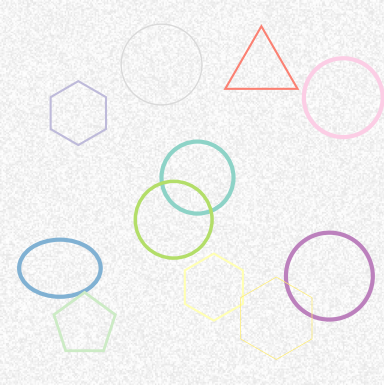[{"shape": "circle", "thickness": 3, "radius": 0.47, "center": [0.513, 0.539]}, {"shape": "hexagon", "thickness": 1.5, "radius": 0.44, "center": [0.555, 0.254]}, {"shape": "hexagon", "thickness": 1.5, "radius": 0.42, "center": [0.203, 0.706]}, {"shape": "triangle", "thickness": 1.5, "radius": 0.54, "center": [0.679, 0.823]}, {"shape": "oval", "thickness": 3, "radius": 0.53, "center": [0.156, 0.303]}, {"shape": "circle", "thickness": 2.5, "radius": 0.5, "center": [0.451, 0.429]}, {"shape": "circle", "thickness": 3, "radius": 0.51, "center": [0.892, 0.746]}, {"shape": "circle", "thickness": 1, "radius": 0.52, "center": [0.42, 0.832]}, {"shape": "circle", "thickness": 3, "radius": 0.56, "center": [0.856, 0.283]}, {"shape": "pentagon", "thickness": 2, "radius": 0.42, "center": [0.22, 0.157]}, {"shape": "hexagon", "thickness": 0.5, "radius": 0.54, "center": [0.718, 0.173]}]